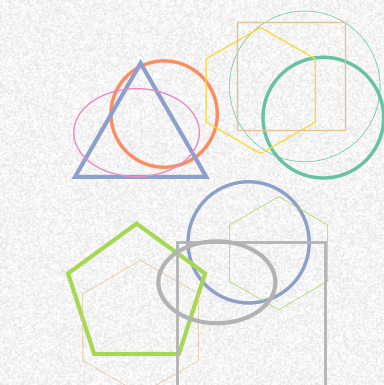[{"shape": "circle", "thickness": 2.5, "radius": 0.78, "center": [0.84, 0.694]}, {"shape": "circle", "thickness": 0.5, "radius": 0.98, "center": [0.792, 0.776]}, {"shape": "circle", "thickness": 2.5, "radius": 0.69, "center": [0.426, 0.704]}, {"shape": "circle", "thickness": 2.5, "radius": 0.79, "center": [0.646, 0.371]}, {"shape": "triangle", "thickness": 3, "radius": 0.98, "center": [0.365, 0.639]}, {"shape": "oval", "thickness": 1, "radius": 0.82, "center": [0.355, 0.656]}, {"shape": "hexagon", "thickness": 0.5, "radius": 0.73, "center": [0.724, 0.342]}, {"shape": "pentagon", "thickness": 3, "radius": 0.94, "center": [0.355, 0.232]}, {"shape": "hexagon", "thickness": 1, "radius": 0.82, "center": [0.677, 0.765]}, {"shape": "square", "thickness": 1, "radius": 0.7, "center": [0.755, 0.803]}, {"shape": "hexagon", "thickness": 0.5, "radius": 0.87, "center": [0.365, 0.15]}, {"shape": "square", "thickness": 2, "radius": 0.96, "center": [0.652, 0.181]}, {"shape": "oval", "thickness": 3, "radius": 0.76, "center": [0.563, 0.267]}]